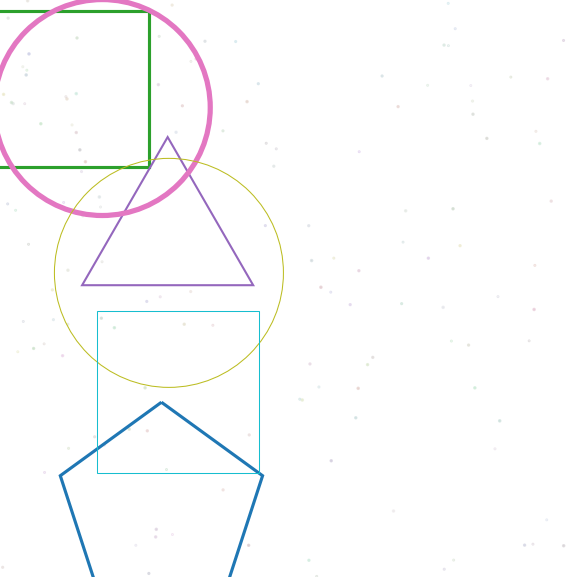[{"shape": "pentagon", "thickness": 1.5, "radius": 0.92, "center": [0.28, 0.118]}, {"shape": "square", "thickness": 1.5, "radius": 0.68, "center": [0.122, 0.845]}, {"shape": "triangle", "thickness": 1, "radius": 0.86, "center": [0.29, 0.591]}, {"shape": "circle", "thickness": 2.5, "radius": 0.93, "center": [0.177, 0.813]}, {"shape": "circle", "thickness": 0.5, "radius": 0.99, "center": [0.293, 0.527]}, {"shape": "square", "thickness": 0.5, "radius": 0.7, "center": [0.308, 0.32]}]